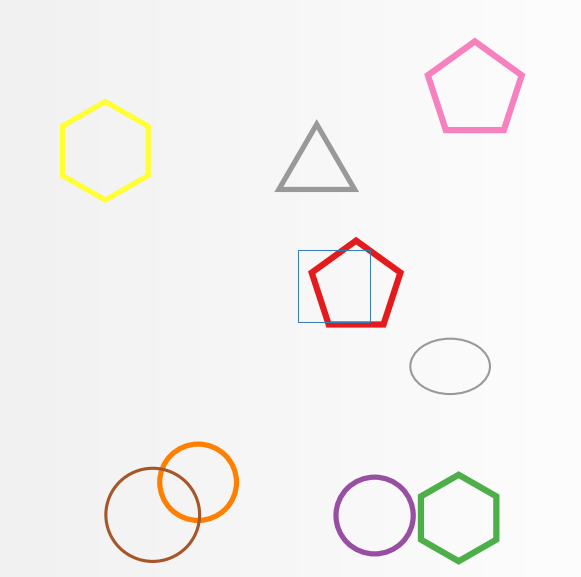[{"shape": "pentagon", "thickness": 3, "radius": 0.4, "center": [0.613, 0.502]}, {"shape": "square", "thickness": 0.5, "radius": 0.31, "center": [0.574, 0.505]}, {"shape": "hexagon", "thickness": 3, "radius": 0.37, "center": [0.789, 0.102]}, {"shape": "circle", "thickness": 2.5, "radius": 0.33, "center": [0.645, 0.106]}, {"shape": "circle", "thickness": 2.5, "radius": 0.33, "center": [0.341, 0.164]}, {"shape": "hexagon", "thickness": 2.5, "radius": 0.43, "center": [0.181, 0.738]}, {"shape": "circle", "thickness": 1.5, "radius": 0.4, "center": [0.263, 0.108]}, {"shape": "pentagon", "thickness": 3, "radius": 0.42, "center": [0.817, 0.843]}, {"shape": "oval", "thickness": 1, "radius": 0.34, "center": [0.774, 0.365]}, {"shape": "triangle", "thickness": 2.5, "radius": 0.38, "center": [0.545, 0.709]}]